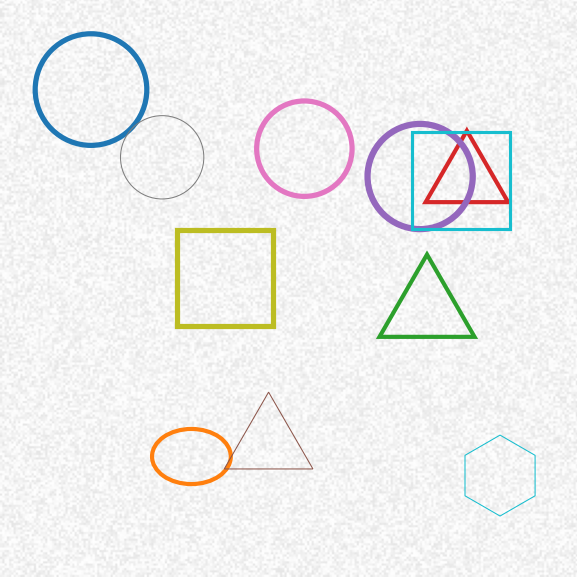[{"shape": "circle", "thickness": 2.5, "radius": 0.48, "center": [0.158, 0.844]}, {"shape": "oval", "thickness": 2, "radius": 0.34, "center": [0.331, 0.209]}, {"shape": "triangle", "thickness": 2, "radius": 0.48, "center": [0.739, 0.463]}, {"shape": "triangle", "thickness": 2, "radius": 0.41, "center": [0.808, 0.69]}, {"shape": "circle", "thickness": 3, "radius": 0.46, "center": [0.728, 0.693]}, {"shape": "triangle", "thickness": 0.5, "radius": 0.44, "center": [0.465, 0.231]}, {"shape": "circle", "thickness": 2.5, "radius": 0.41, "center": [0.527, 0.742]}, {"shape": "circle", "thickness": 0.5, "radius": 0.36, "center": [0.281, 0.727]}, {"shape": "square", "thickness": 2.5, "radius": 0.41, "center": [0.39, 0.517]}, {"shape": "square", "thickness": 1.5, "radius": 0.42, "center": [0.799, 0.686]}, {"shape": "hexagon", "thickness": 0.5, "radius": 0.35, "center": [0.866, 0.176]}]